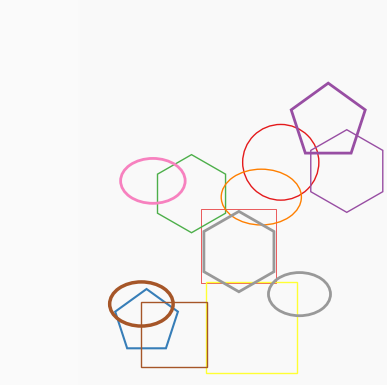[{"shape": "circle", "thickness": 1, "radius": 0.49, "center": [0.725, 0.578]}, {"shape": "square", "thickness": 0.5, "radius": 0.48, "center": [0.616, 0.362]}, {"shape": "pentagon", "thickness": 1.5, "radius": 0.43, "center": [0.378, 0.164]}, {"shape": "hexagon", "thickness": 1, "radius": 0.51, "center": [0.494, 0.497]}, {"shape": "pentagon", "thickness": 2, "radius": 0.5, "center": [0.847, 0.684]}, {"shape": "hexagon", "thickness": 1, "radius": 0.54, "center": [0.895, 0.556]}, {"shape": "oval", "thickness": 1, "radius": 0.52, "center": [0.674, 0.488]}, {"shape": "square", "thickness": 1, "radius": 0.59, "center": [0.649, 0.15]}, {"shape": "square", "thickness": 1, "radius": 0.43, "center": [0.448, 0.131]}, {"shape": "oval", "thickness": 2.5, "radius": 0.41, "center": [0.365, 0.21]}, {"shape": "oval", "thickness": 2, "radius": 0.42, "center": [0.395, 0.53]}, {"shape": "hexagon", "thickness": 2, "radius": 0.52, "center": [0.617, 0.347]}, {"shape": "oval", "thickness": 2, "radius": 0.4, "center": [0.773, 0.236]}]